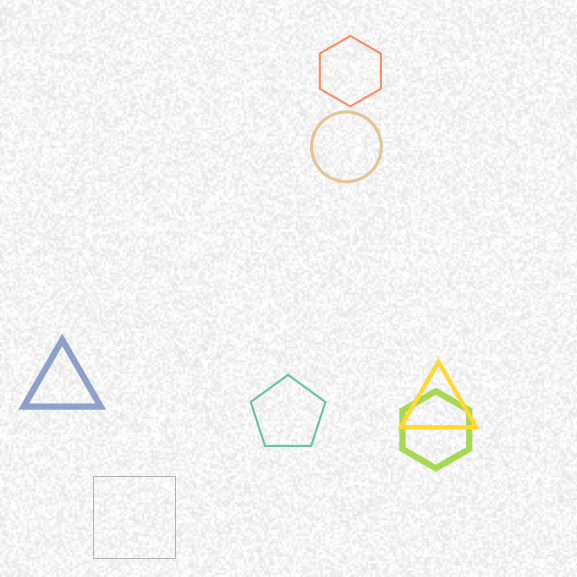[{"shape": "pentagon", "thickness": 1, "radius": 0.34, "center": [0.499, 0.282]}, {"shape": "hexagon", "thickness": 1, "radius": 0.31, "center": [0.607, 0.876]}, {"shape": "triangle", "thickness": 3, "radius": 0.39, "center": [0.108, 0.334]}, {"shape": "hexagon", "thickness": 3, "radius": 0.33, "center": [0.755, 0.255]}, {"shape": "triangle", "thickness": 2, "radius": 0.38, "center": [0.759, 0.297]}, {"shape": "circle", "thickness": 1.5, "radius": 0.3, "center": [0.6, 0.745]}, {"shape": "square", "thickness": 0.5, "radius": 0.36, "center": [0.232, 0.104]}]